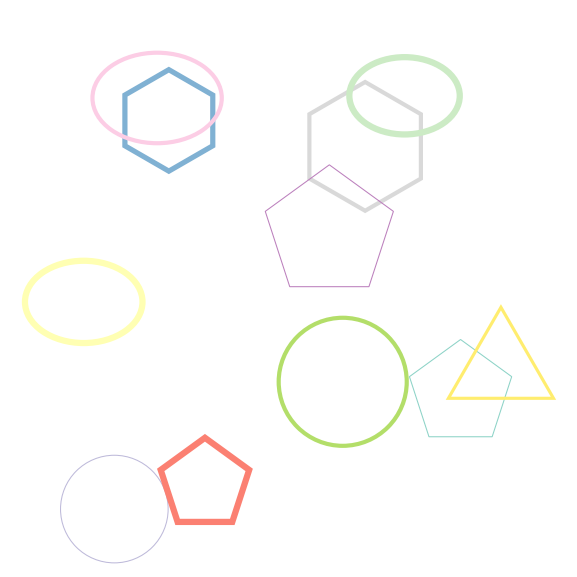[{"shape": "pentagon", "thickness": 0.5, "radius": 0.47, "center": [0.798, 0.318]}, {"shape": "oval", "thickness": 3, "radius": 0.51, "center": [0.145, 0.476]}, {"shape": "circle", "thickness": 0.5, "radius": 0.47, "center": [0.198, 0.118]}, {"shape": "pentagon", "thickness": 3, "radius": 0.4, "center": [0.355, 0.161]}, {"shape": "hexagon", "thickness": 2.5, "radius": 0.44, "center": [0.292, 0.791]}, {"shape": "circle", "thickness": 2, "radius": 0.55, "center": [0.593, 0.338]}, {"shape": "oval", "thickness": 2, "radius": 0.56, "center": [0.272, 0.829]}, {"shape": "hexagon", "thickness": 2, "radius": 0.56, "center": [0.632, 0.746]}, {"shape": "pentagon", "thickness": 0.5, "radius": 0.58, "center": [0.57, 0.597]}, {"shape": "oval", "thickness": 3, "radius": 0.48, "center": [0.701, 0.833]}, {"shape": "triangle", "thickness": 1.5, "radius": 0.53, "center": [0.867, 0.362]}]